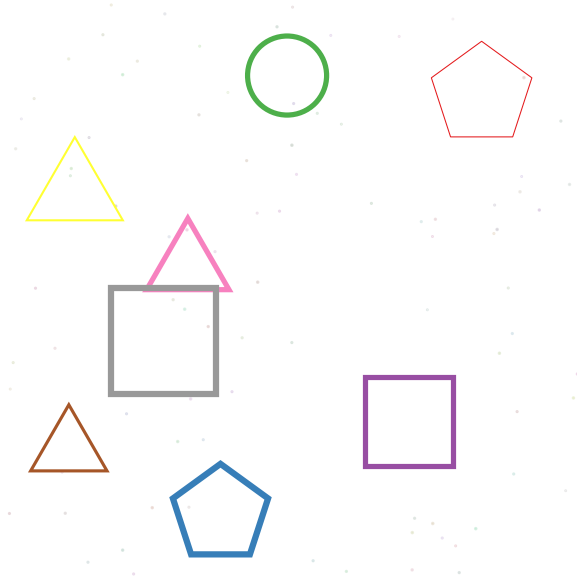[{"shape": "pentagon", "thickness": 0.5, "radius": 0.46, "center": [0.834, 0.836]}, {"shape": "pentagon", "thickness": 3, "radius": 0.43, "center": [0.382, 0.109]}, {"shape": "circle", "thickness": 2.5, "radius": 0.34, "center": [0.497, 0.868]}, {"shape": "square", "thickness": 2.5, "radius": 0.38, "center": [0.708, 0.269]}, {"shape": "triangle", "thickness": 1, "radius": 0.48, "center": [0.13, 0.666]}, {"shape": "triangle", "thickness": 1.5, "radius": 0.38, "center": [0.119, 0.222]}, {"shape": "triangle", "thickness": 2.5, "radius": 0.41, "center": [0.325, 0.539]}, {"shape": "square", "thickness": 3, "radius": 0.46, "center": [0.283, 0.409]}]